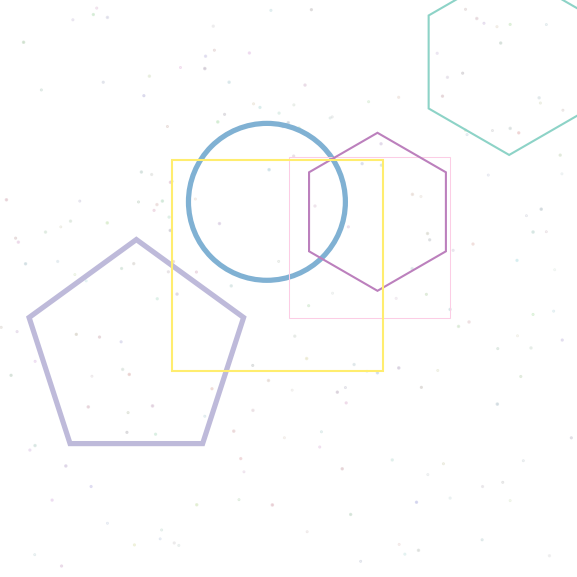[{"shape": "hexagon", "thickness": 1, "radius": 0.8, "center": [0.882, 0.892]}, {"shape": "pentagon", "thickness": 2.5, "radius": 0.98, "center": [0.236, 0.389]}, {"shape": "circle", "thickness": 2.5, "radius": 0.68, "center": [0.462, 0.65]}, {"shape": "square", "thickness": 0.5, "radius": 0.7, "center": [0.64, 0.588]}, {"shape": "hexagon", "thickness": 1, "radius": 0.68, "center": [0.654, 0.632]}, {"shape": "square", "thickness": 1, "radius": 0.91, "center": [0.481, 0.539]}]